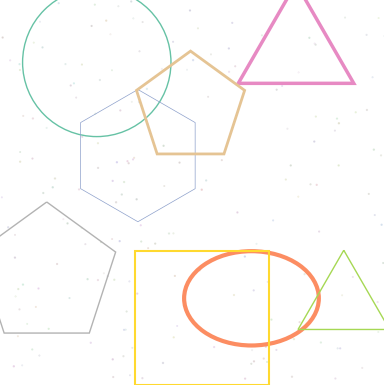[{"shape": "circle", "thickness": 1, "radius": 0.96, "center": [0.251, 0.838]}, {"shape": "oval", "thickness": 3, "radius": 0.87, "center": [0.653, 0.225]}, {"shape": "hexagon", "thickness": 0.5, "radius": 0.86, "center": [0.358, 0.596]}, {"shape": "triangle", "thickness": 2.5, "radius": 0.87, "center": [0.769, 0.87]}, {"shape": "triangle", "thickness": 1, "radius": 0.69, "center": [0.893, 0.213]}, {"shape": "square", "thickness": 1.5, "radius": 0.87, "center": [0.524, 0.173]}, {"shape": "pentagon", "thickness": 2, "radius": 0.74, "center": [0.495, 0.72]}, {"shape": "pentagon", "thickness": 1, "radius": 0.94, "center": [0.121, 0.287]}]